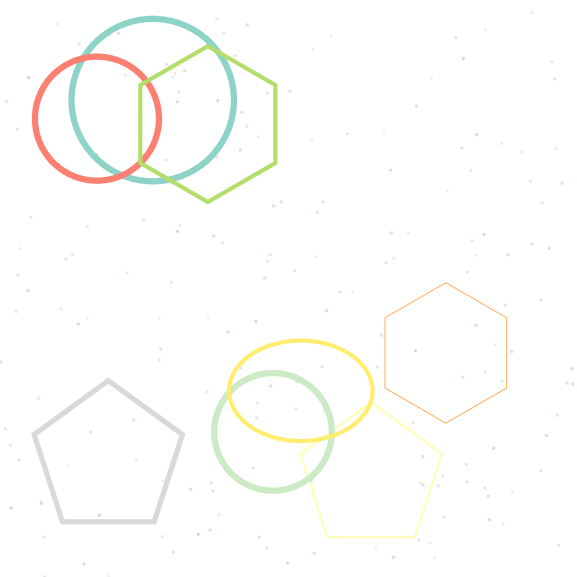[{"shape": "circle", "thickness": 3, "radius": 0.7, "center": [0.264, 0.826]}, {"shape": "pentagon", "thickness": 1, "radius": 0.64, "center": [0.643, 0.173]}, {"shape": "circle", "thickness": 3, "radius": 0.54, "center": [0.168, 0.794]}, {"shape": "hexagon", "thickness": 0.5, "radius": 0.61, "center": [0.772, 0.388]}, {"shape": "hexagon", "thickness": 2, "radius": 0.67, "center": [0.36, 0.784]}, {"shape": "pentagon", "thickness": 2.5, "radius": 0.68, "center": [0.188, 0.205]}, {"shape": "circle", "thickness": 3, "radius": 0.51, "center": [0.473, 0.251]}, {"shape": "oval", "thickness": 2, "radius": 0.62, "center": [0.521, 0.322]}]